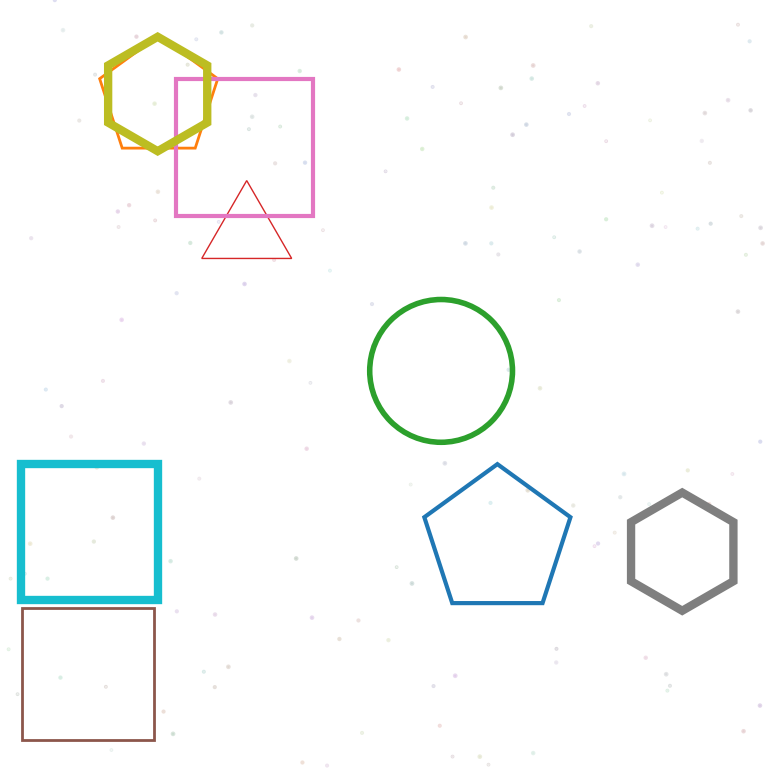[{"shape": "pentagon", "thickness": 1.5, "radius": 0.5, "center": [0.646, 0.297]}, {"shape": "pentagon", "thickness": 1, "radius": 0.4, "center": [0.206, 0.873]}, {"shape": "circle", "thickness": 2, "radius": 0.46, "center": [0.573, 0.518]}, {"shape": "triangle", "thickness": 0.5, "radius": 0.34, "center": [0.32, 0.698]}, {"shape": "square", "thickness": 1, "radius": 0.43, "center": [0.115, 0.125]}, {"shape": "square", "thickness": 1.5, "radius": 0.45, "center": [0.317, 0.809]}, {"shape": "hexagon", "thickness": 3, "radius": 0.38, "center": [0.886, 0.284]}, {"shape": "hexagon", "thickness": 3, "radius": 0.37, "center": [0.205, 0.878]}, {"shape": "square", "thickness": 3, "radius": 0.44, "center": [0.116, 0.309]}]